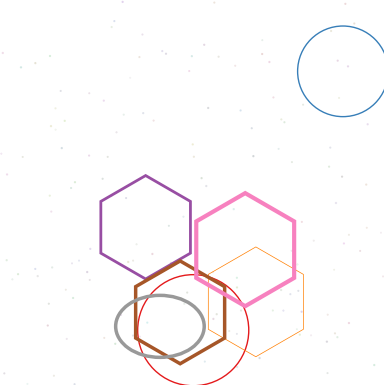[{"shape": "circle", "thickness": 1, "radius": 0.72, "center": [0.502, 0.142]}, {"shape": "circle", "thickness": 1, "radius": 0.59, "center": [0.891, 0.815]}, {"shape": "hexagon", "thickness": 2, "radius": 0.67, "center": [0.378, 0.41]}, {"shape": "hexagon", "thickness": 0.5, "radius": 0.71, "center": [0.665, 0.216]}, {"shape": "hexagon", "thickness": 2.5, "radius": 0.67, "center": [0.468, 0.189]}, {"shape": "hexagon", "thickness": 3, "radius": 0.73, "center": [0.637, 0.352]}, {"shape": "oval", "thickness": 2.5, "radius": 0.58, "center": [0.415, 0.152]}]